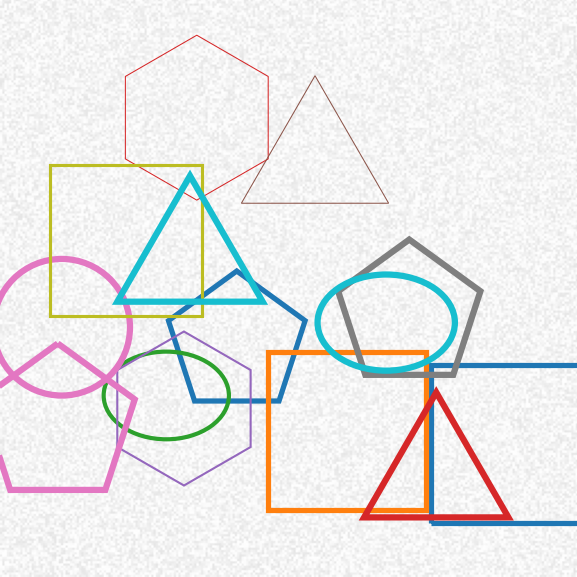[{"shape": "pentagon", "thickness": 2.5, "radius": 0.62, "center": [0.41, 0.405]}, {"shape": "square", "thickness": 2.5, "radius": 0.68, "center": [0.883, 0.23]}, {"shape": "square", "thickness": 2.5, "radius": 0.69, "center": [0.601, 0.253]}, {"shape": "oval", "thickness": 2, "radius": 0.54, "center": [0.288, 0.314]}, {"shape": "hexagon", "thickness": 0.5, "radius": 0.71, "center": [0.341, 0.795]}, {"shape": "triangle", "thickness": 3, "radius": 0.72, "center": [0.755, 0.175]}, {"shape": "hexagon", "thickness": 1, "radius": 0.67, "center": [0.319, 0.292]}, {"shape": "triangle", "thickness": 0.5, "radius": 0.74, "center": [0.545, 0.721]}, {"shape": "pentagon", "thickness": 3, "radius": 0.7, "center": [0.1, 0.264]}, {"shape": "circle", "thickness": 3, "radius": 0.59, "center": [0.107, 0.432]}, {"shape": "pentagon", "thickness": 3, "radius": 0.65, "center": [0.709, 0.455]}, {"shape": "square", "thickness": 1.5, "radius": 0.65, "center": [0.218, 0.583]}, {"shape": "triangle", "thickness": 3, "radius": 0.73, "center": [0.329, 0.549]}, {"shape": "oval", "thickness": 3, "radius": 0.59, "center": [0.669, 0.441]}]